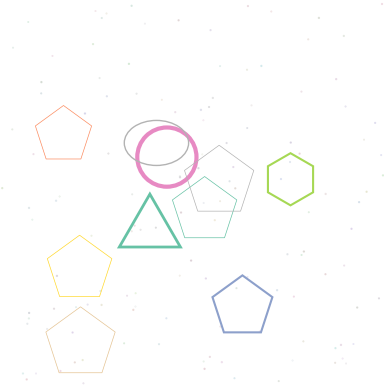[{"shape": "pentagon", "thickness": 0.5, "radius": 0.44, "center": [0.531, 0.454]}, {"shape": "triangle", "thickness": 2, "radius": 0.46, "center": [0.389, 0.404]}, {"shape": "pentagon", "thickness": 0.5, "radius": 0.38, "center": [0.165, 0.649]}, {"shape": "pentagon", "thickness": 1.5, "radius": 0.41, "center": [0.63, 0.203]}, {"shape": "circle", "thickness": 3, "radius": 0.38, "center": [0.433, 0.592]}, {"shape": "hexagon", "thickness": 1.5, "radius": 0.34, "center": [0.755, 0.534]}, {"shape": "pentagon", "thickness": 0.5, "radius": 0.44, "center": [0.207, 0.301]}, {"shape": "pentagon", "thickness": 0.5, "radius": 0.47, "center": [0.209, 0.108]}, {"shape": "pentagon", "thickness": 0.5, "radius": 0.47, "center": [0.569, 0.528]}, {"shape": "oval", "thickness": 1, "radius": 0.42, "center": [0.406, 0.629]}]